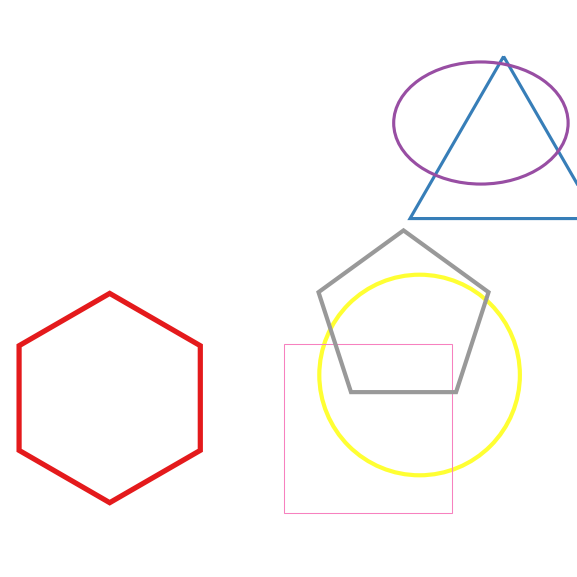[{"shape": "hexagon", "thickness": 2.5, "radius": 0.91, "center": [0.19, 0.31]}, {"shape": "triangle", "thickness": 1.5, "radius": 0.94, "center": [0.872, 0.714]}, {"shape": "oval", "thickness": 1.5, "radius": 0.76, "center": [0.833, 0.786]}, {"shape": "circle", "thickness": 2, "radius": 0.87, "center": [0.727, 0.35]}, {"shape": "square", "thickness": 0.5, "radius": 0.73, "center": [0.637, 0.258]}, {"shape": "pentagon", "thickness": 2, "radius": 0.77, "center": [0.699, 0.445]}]